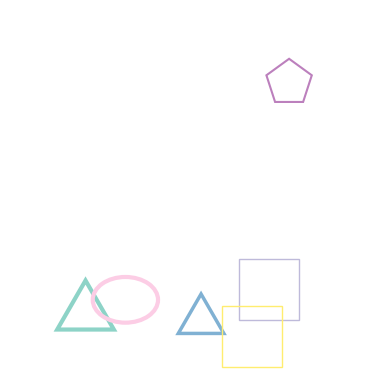[{"shape": "triangle", "thickness": 3, "radius": 0.42, "center": [0.222, 0.187]}, {"shape": "square", "thickness": 1, "radius": 0.39, "center": [0.699, 0.248]}, {"shape": "triangle", "thickness": 2.5, "radius": 0.34, "center": [0.522, 0.168]}, {"shape": "oval", "thickness": 3, "radius": 0.42, "center": [0.326, 0.221]}, {"shape": "pentagon", "thickness": 1.5, "radius": 0.31, "center": [0.751, 0.785]}, {"shape": "square", "thickness": 1, "radius": 0.39, "center": [0.655, 0.126]}]